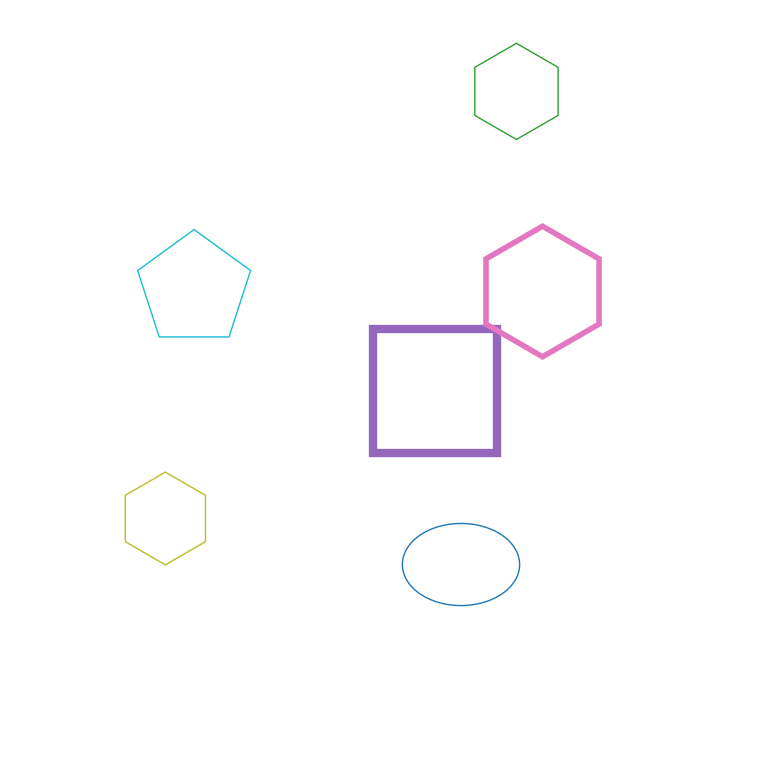[{"shape": "oval", "thickness": 0.5, "radius": 0.38, "center": [0.599, 0.267]}, {"shape": "hexagon", "thickness": 0.5, "radius": 0.31, "center": [0.671, 0.881]}, {"shape": "square", "thickness": 3, "radius": 0.4, "center": [0.565, 0.493]}, {"shape": "hexagon", "thickness": 2, "radius": 0.42, "center": [0.705, 0.621]}, {"shape": "hexagon", "thickness": 0.5, "radius": 0.3, "center": [0.215, 0.327]}, {"shape": "pentagon", "thickness": 0.5, "radius": 0.39, "center": [0.252, 0.625]}]